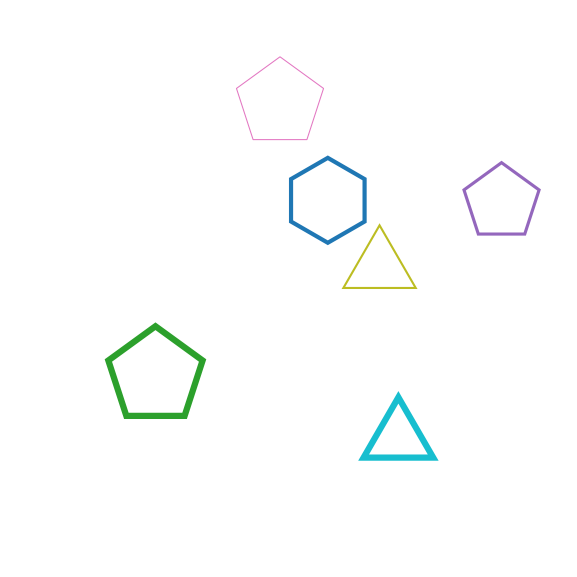[{"shape": "hexagon", "thickness": 2, "radius": 0.37, "center": [0.568, 0.652]}, {"shape": "pentagon", "thickness": 3, "radius": 0.43, "center": [0.269, 0.348]}, {"shape": "pentagon", "thickness": 1.5, "radius": 0.34, "center": [0.868, 0.649]}, {"shape": "pentagon", "thickness": 0.5, "radius": 0.4, "center": [0.485, 0.822]}, {"shape": "triangle", "thickness": 1, "radius": 0.36, "center": [0.657, 0.537]}, {"shape": "triangle", "thickness": 3, "radius": 0.35, "center": [0.69, 0.242]}]